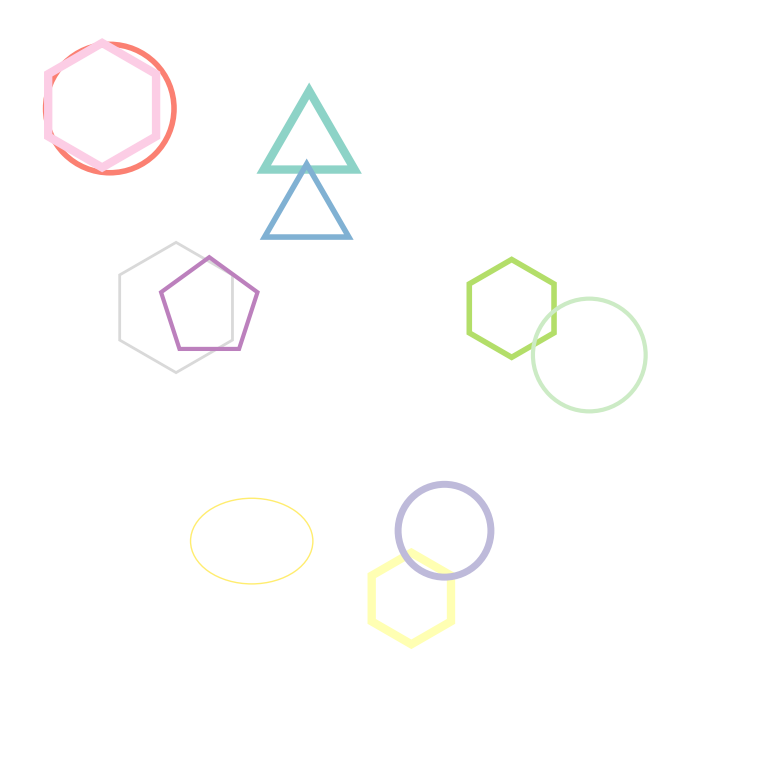[{"shape": "triangle", "thickness": 3, "radius": 0.34, "center": [0.402, 0.814]}, {"shape": "hexagon", "thickness": 3, "radius": 0.3, "center": [0.534, 0.223]}, {"shape": "circle", "thickness": 2.5, "radius": 0.3, "center": [0.577, 0.311]}, {"shape": "circle", "thickness": 2, "radius": 0.42, "center": [0.143, 0.859]}, {"shape": "triangle", "thickness": 2, "radius": 0.32, "center": [0.398, 0.724]}, {"shape": "hexagon", "thickness": 2, "radius": 0.32, "center": [0.664, 0.599]}, {"shape": "hexagon", "thickness": 3, "radius": 0.4, "center": [0.133, 0.863]}, {"shape": "hexagon", "thickness": 1, "radius": 0.42, "center": [0.229, 0.601]}, {"shape": "pentagon", "thickness": 1.5, "radius": 0.33, "center": [0.272, 0.6]}, {"shape": "circle", "thickness": 1.5, "radius": 0.37, "center": [0.765, 0.539]}, {"shape": "oval", "thickness": 0.5, "radius": 0.4, "center": [0.327, 0.297]}]